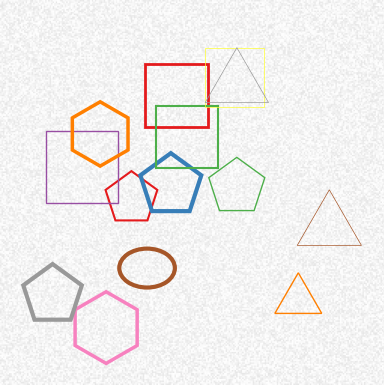[{"shape": "pentagon", "thickness": 1.5, "radius": 0.35, "center": [0.341, 0.485]}, {"shape": "square", "thickness": 2, "radius": 0.41, "center": [0.458, 0.752]}, {"shape": "pentagon", "thickness": 3, "radius": 0.42, "center": [0.444, 0.519]}, {"shape": "square", "thickness": 1.5, "radius": 0.4, "center": [0.485, 0.644]}, {"shape": "pentagon", "thickness": 1, "radius": 0.38, "center": [0.615, 0.515]}, {"shape": "square", "thickness": 1, "radius": 0.47, "center": [0.212, 0.566]}, {"shape": "triangle", "thickness": 1, "radius": 0.35, "center": [0.775, 0.221]}, {"shape": "hexagon", "thickness": 2.5, "radius": 0.42, "center": [0.26, 0.652]}, {"shape": "square", "thickness": 0.5, "radius": 0.38, "center": [0.61, 0.8]}, {"shape": "triangle", "thickness": 0.5, "radius": 0.48, "center": [0.855, 0.411]}, {"shape": "oval", "thickness": 3, "radius": 0.36, "center": [0.382, 0.304]}, {"shape": "hexagon", "thickness": 2.5, "radius": 0.47, "center": [0.276, 0.149]}, {"shape": "triangle", "thickness": 0.5, "radius": 0.48, "center": [0.615, 0.781]}, {"shape": "pentagon", "thickness": 3, "radius": 0.4, "center": [0.137, 0.234]}]